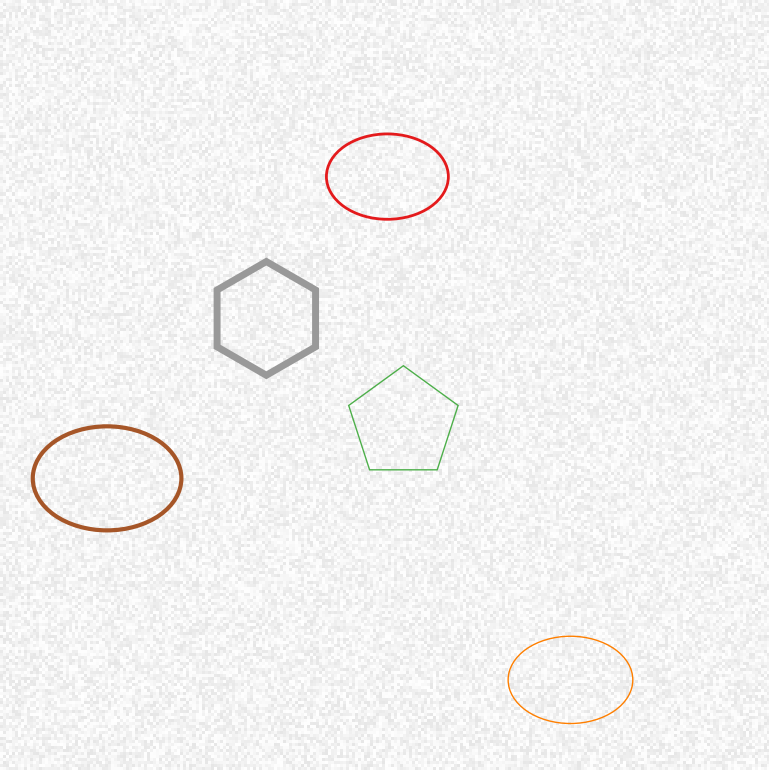[{"shape": "oval", "thickness": 1, "radius": 0.4, "center": [0.503, 0.771]}, {"shape": "pentagon", "thickness": 0.5, "radius": 0.37, "center": [0.524, 0.45]}, {"shape": "oval", "thickness": 0.5, "radius": 0.4, "center": [0.741, 0.117]}, {"shape": "oval", "thickness": 1.5, "radius": 0.48, "center": [0.139, 0.379]}, {"shape": "hexagon", "thickness": 2.5, "radius": 0.37, "center": [0.346, 0.586]}]